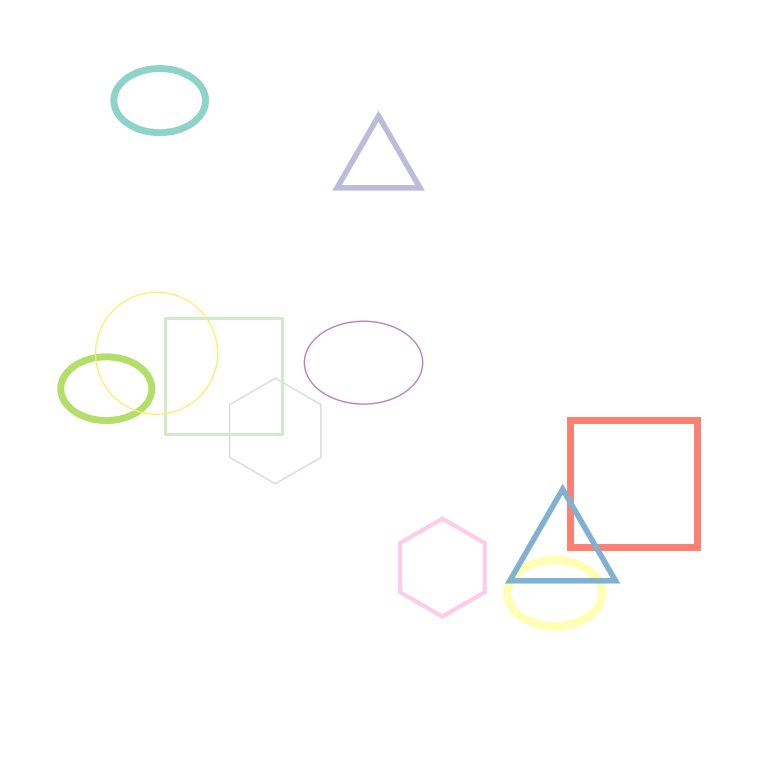[{"shape": "oval", "thickness": 2.5, "radius": 0.3, "center": [0.207, 0.869]}, {"shape": "oval", "thickness": 3, "radius": 0.31, "center": [0.721, 0.23]}, {"shape": "triangle", "thickness": 2, "radius": 0.31, "center": [0.492, 0.787]}, {"shape": "square", "thickness": 2.5, "radius": 0.41, "center": [0.823, 0.372]}, {"shape": "triangle", "thickness": 2, "radius": 0.4, "center": [0.731, 0.285]}, {"shape": "oval", "thickness": 2.5, "radius": 0.3, "center": [0.138, 0.495]}, {"shape": "hexagon", "thickness": 1.5, "radius": 0.32, "center": [0.574, 0.263]}, {"shape": "hexagon", "thickness": 0.5, "radius": 0.34, "center": [0.357, 0.44]}, {"shape": "oval", "thickness": 0.5, "radius": 0.38, "center": [0.472, 0.529]}, {"shape": "square", "thickness": 1, "radius": 0.38, "center": [0.29, 0.512]}, {"shape": "circle", "thickness": 0.5, "radius": 0.4, "center": [0.203, 0.541]}]